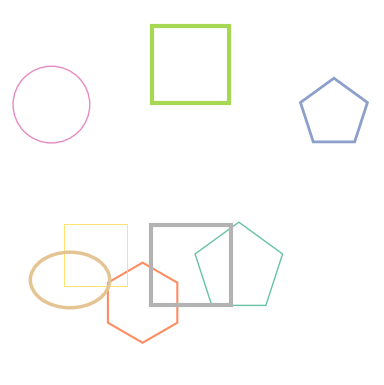[{"shape": "pentagon", "thickness": 1, "radius": 0.6, "center": [0.62, 0.303]}, {"shape": "hexagon", "thickness": 1.5, "radius": 0.52, "center": [0.37, 0.214]}, {"shape": "pentagon", "thickness": 2, "radius": 0.46, "center": [0.867, 0.705]}, {"shape": "circle", "thickness": 1, "radius": 0.5, "center": [0.134, 0.728]}, {"shape": "square", "thickness": 3, "radius": 0.5, "center": [0.495, 0.833]}, {"shape": "square", "thickness": 0.5, "radius": 0.41, "center": [0.249, 0.338]}, {"shape": "oval", "thickness": 2.5, "radius": 0.52, "center": [0.182, 0.273]}, {"shape": "square", "thickness": 3, "radius": 0.52, "center": [0.496, 0.312]}]